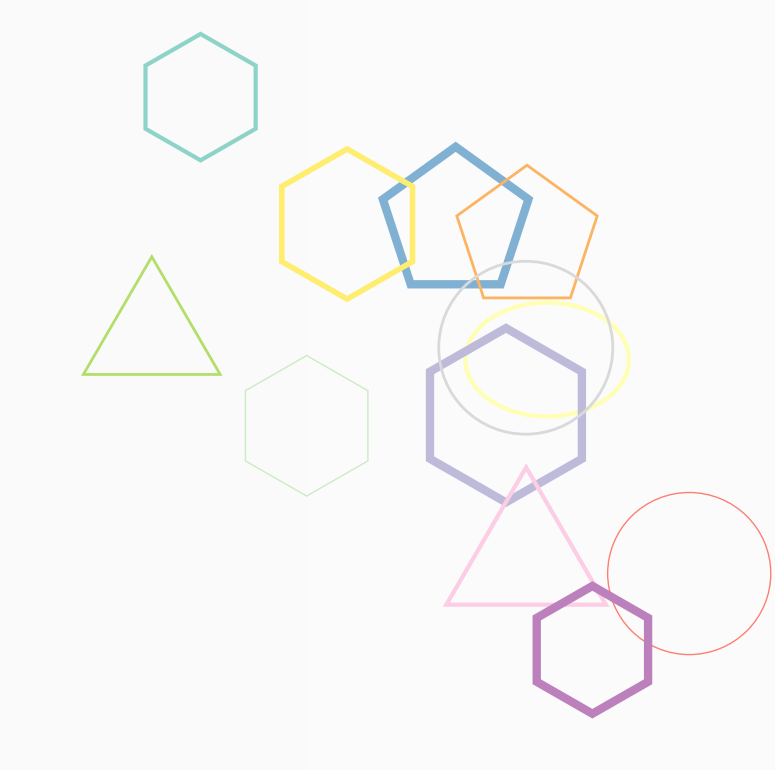[{"shape": "hexagon", "thickness": 1.5, "radius": 0.41, "center": [0.259, 0.874]}, {"shape": "oval", "thickness": 1.5, "radius": 0.53, "center": [0.706, 0.533]}, {"shape": "hexagon", "thickness": 3, "radius": 0.57, "center": [0.653, 0.461]}, {"shape": "circle", "thickness": 0.5, "radius": 0.53, "center": [0.889, 0.255]}, {"shape": "pentagon", "thickness": 3, "radius": 0.49, "center": [0.588, 0.711]}, {"shape": "pentagon", "thickness": 1, "radius": 0.48, "center": [0.68, 0.69]}, {"shape": "triangle", "thickness": 1, "radius": 0.51, "center": [0.196, 0.565]}, {"shape": "triangle", "thickness": 1.5, "radius": 0.59, "center": [0.679, 0.274]}, {"shape": "circle", "thickness": 1, "radius": 0.56, "center": [0.678, 0.548]}, {"shape": "hexagon", "thickness": 3, "radius": 0.41, "center": [0.764, 0.156]}, {"shape": "hexagon", "thickness": 0.5, "radius": 0.46, "center": [0.396, 0.447]}, {"shape": "hexagon", "thickness": 2, "radius": 0.49, "center": [0.448, 0.709]}]